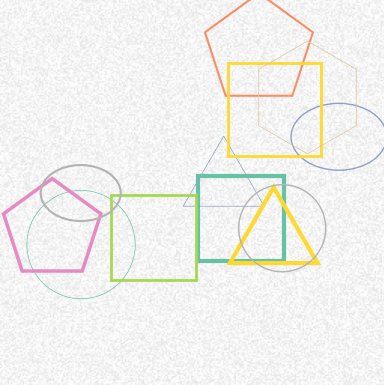[{"shape": "square", "thickness": 3, "radius": 0.56, "center": [0.626, 0.432]}, {"shape": "circle", "thickness": 0.5, "radius": 0.7, "center": [0.211, 0.365]}, {"shape": "pentagon", "thickness": 1.5, "radius": 0.74, "center": [0.673, 0.871]}, {"shape": "oval", "thickness": 1, "radius": 0.62, "center": [0.88, 0.645]}, {"shape": "triangle", "thickness": 0.5, "radius": 0.61, "center": [0.581, 0.525]}, {"shape": "pentagon", "thickness": 2.5, "radius": 0.66, "center": [0.136, 0.404]}, {"shape": "square", "thickness": 2, "radius": 0.55, "center": [0.399, 0.383]}, {"shape": "triangle", "thickness": 3, "radius": 0.66, "center": [0.711, 0.382]}, {"shape": "square", "thickness": 2, "radius": 0.6, "center": [0.713, 0.716]}, {"shape": "hexagon", "thickness": 0.5, "radius": 0.73, "center": [0.799, 0.747]}, {"shape": "oval", "thickness": 1.5, "radius": 0.52, "center": [0.21, 0.499]}, {"shape": "circle", "thickness": 1, "radius": 0.57, "center": [0.733, 0.407]}]